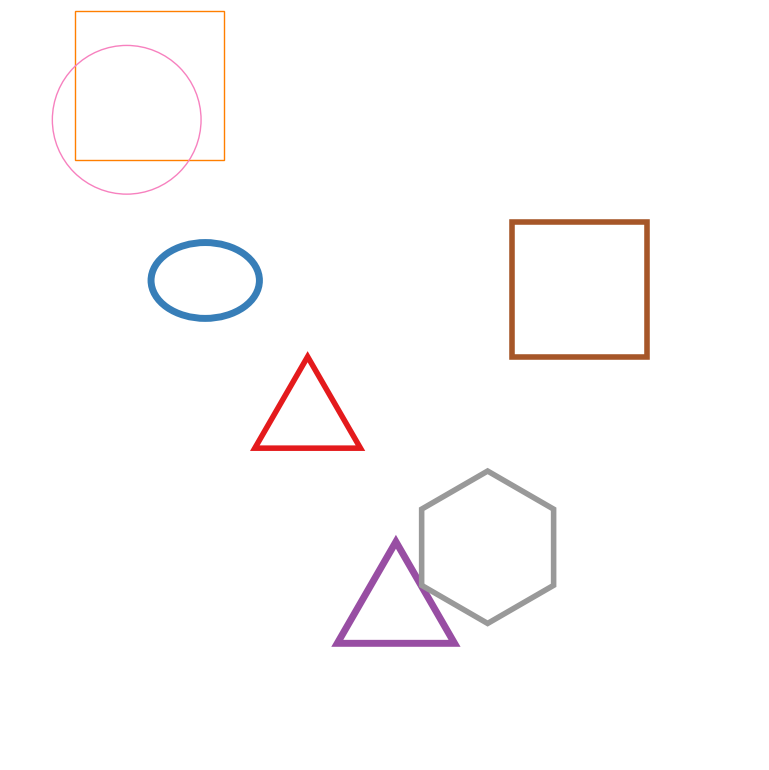[{"shape": "triangle", "thickness": 2, "radius": 0.4, "center": [0.4, 0.458]}, {"shape": "oval", "thickness": 2.5, "radius": 0.35, "center": [0.267, 0.636]}, {"shape": "triangle", "thickness": 2.5, "radius": 0.44, "center": [0.514, 0.208]}, {"shape": "square", "thickness": 0.5, "radius": 0.48, "center": [0.194, 0.889]}, {"shape": "square", "thickness": 2, "radius": 0.44, "center": [0.753, 0.624]}, {"shape": "circle", "thickness": 0.5, "radius": 0.48, "center": [0.165, 0.844]}, {"shape": "hexagon", "thickness": 2, "radius": 0.49, "center": [0.633, 0.289]}]